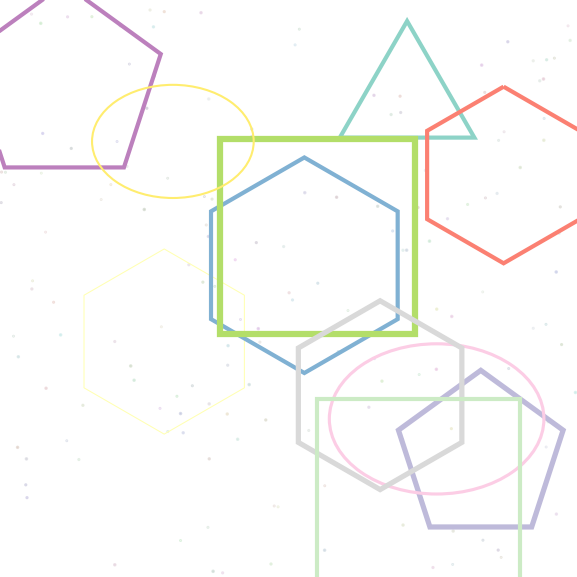[{"shape": "triangle", "thickness": 2, "radius": 0.67, "center": [0.705, 0.828]}, {"shape": "hexagon", "thickness": 0.5, "radius": 0.8, "center": [0.284, 0.408]}, {"shape": "pentagon", "thickness": 2.5, "radius": 0.75, "center": [0.833, 0.208]}, {"shape": "hexagon", "thickness": 2, "radius": 0.76, "center": [0.872, 0.696]}, {"shape": "hexagon", "thickness": 2, "radius": 0.93, "center": [0.527, 0.54]}, {"shape": "square", "thickness": 3, "radius": 0.84, "center": [0.55, 0.59]}, {"shape": "oval", "thickness": 1.5, "radius": 0.93, "center": [0.756, 0.274]}, {"shape": "hexagon", "thickness": 2.5, "radius": 0.82, "center": [0.658, 0.315]}, {"shape": "pentagon", "thickness": 2, "radius": 0.88, "center": [0.111, 0.851]}, {"shape": "square", "thickness": 2, "radius": 0.88, "center": [0.724, 0.132]}, {"shape": "oval", "thickness": 1, "radius": 0.7, "center": [0.299, 0.754]}]